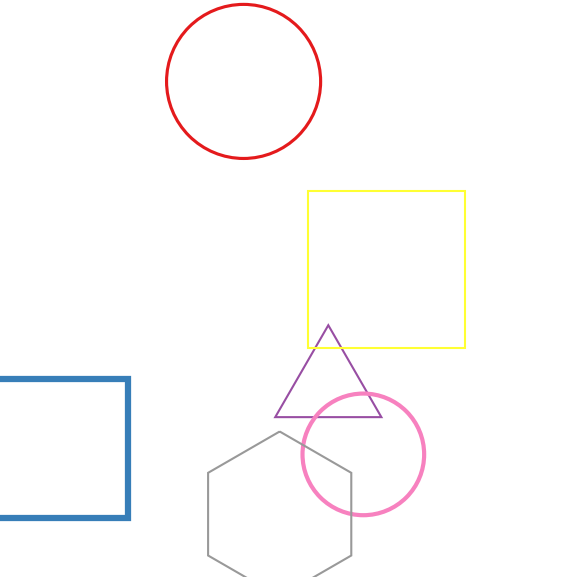[{"shape": "circle", "thickness": 1.5, "radius": 0.67, "center": [0.422, 0.858]}, {"shape": "square", "thickness": 3, "radius": 0.61, "center": [0.101, 0.222]}, {"shape": "triangle", "thickness": 1, "radius": 0.53, "center": [0.568, 0.33]}, {"shape": "square", "thickness": 1, "radius": 0.68, "center": [0.67, 0.532]}, {"shape": "circle", "thickness": 2, "radius": 0.53, "center": [0.629, 0.212]}, {"shape": "hexagon", "thickness": 1, "radius": 0.72, "center": [0.484, 0.109]}]